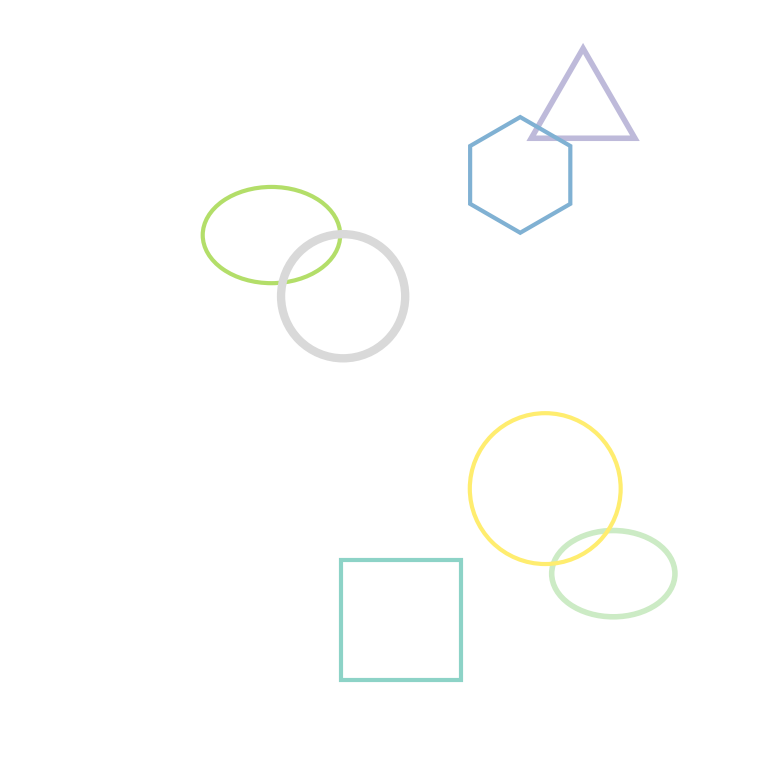[{"shape": "square", "thickness": 1.5, "radius": 0.39, "center": [0.521, 0.195]}, {"shape": "triangle", "thickness": 2, "radius": 0.39, "center": [0.757, 0.859]}, {"shape": "hexagon", "thickness": 1.5, "radius": 0.38, "center": [0.676, 0.773]}, {"shape": "oval", "thickness": 1.5, "radius": 0.45, "center": [0.353, 0.695]}, {"shape": "circle", "thickness": 3, "radius": 0.4, "center": [0.446, 0.615]}, {"shape": "oval", "thickness": 2, "radius": 0.4, "center": [0.797, 0.255]}, {"shape": "circle", "thickness": 1.5, "radius": 0.49, "center": [0.708, 0.365]}]